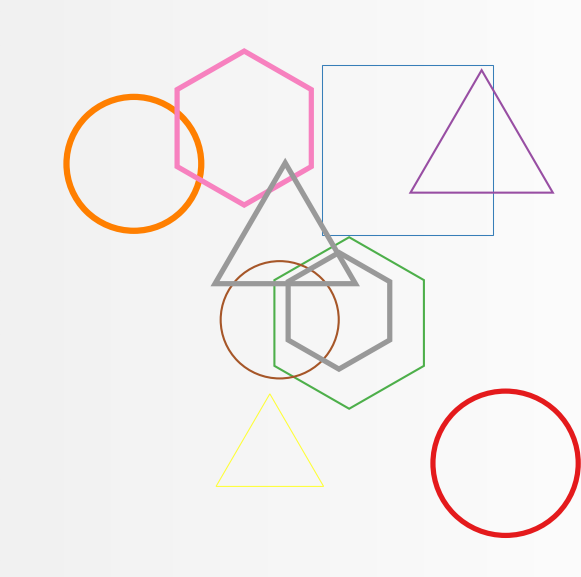[{"shape": "circle", "thickness": 2.5, "radius": 0.62, "center": [0.87, 0.197]}, {"shape": "square", "thickness": 0.5, "radius": 0.74, "center": [0.701, 0.74]}, {"shape": "hexagon", "thickness": 1, "radius": 0.74, "center": [0.601, 0.44]}, {"shape": "triangle", "thickness": 1, "radius": 0.71, "center": [0.829, 0.736]}, {"shape": "circle", "thickness": 3, "radius": 0.58, "center": [0.23, 0.715]}, {"shape": "triangle", "thickness": 0.5, "radius": 0.53, "center": [0.464, 0.21]}, {"shape": "circle", "thickness": 1, "radius": 0.51, "center": [0.481, 0.445]}, {"shape": "hexagon", "thickness": 2.5, "radius": 0.67, "center": [0.42, 0.777]}, {"shape": "hexagon", "thickness": 2.5, "radius": 0.5, "center": [0.583, 0.461]}, {"shape": "triangle", "thickness": 2.5, "radius": 0.7, "center": [0.491, 0.578]}]